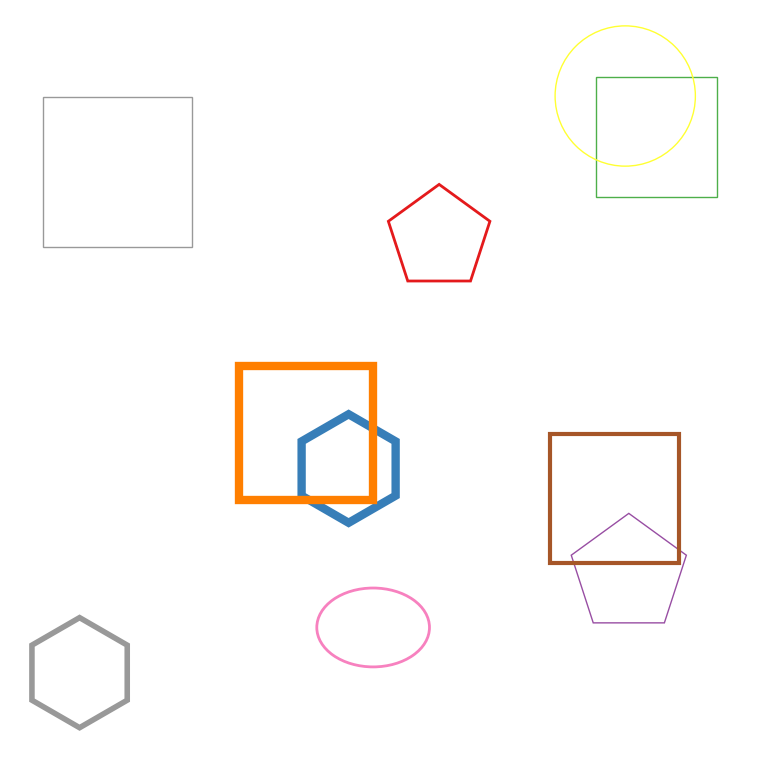[{"shape": "pentagon", "thickness": 1, "radius": 0.35, "center": [0.57, 0.691]}, {"shape": "hexagon", "thickness": 3, "radius": 0.35, "center": [0.453, 0.392]}, {"shape": "square", "thickness": 0.5, "radius": 0.39, "center": [0.852, 0.822]}, {"shape": "pentagon", "thickness": 0.5, "radius": 0.39, "center": [0.817, 0.255]}, {"shape": "square", "thickness": 3, "radius": 0.43, "center": [0.397, 0.438]}, {"shape": "circle", "thickness": 0.5, "radius": 0.46, "center": [0.812, 0.875]}, {"shape": "square", "thickness": 1.5, "radius": 0.42, "center": [0.798, 0.353]}, {"shape": "oval", "thickness": 1, "radius": 0.37, "center": [0.485, 0.185]}, {"shape": "square", "thickness": 0.5, "radius": 0.48, "center": [0.153, 0.777]}, {"shape": "hexagon", "thickness": 2, "radius": 0.36, "center": [0.103, 0.126]}]